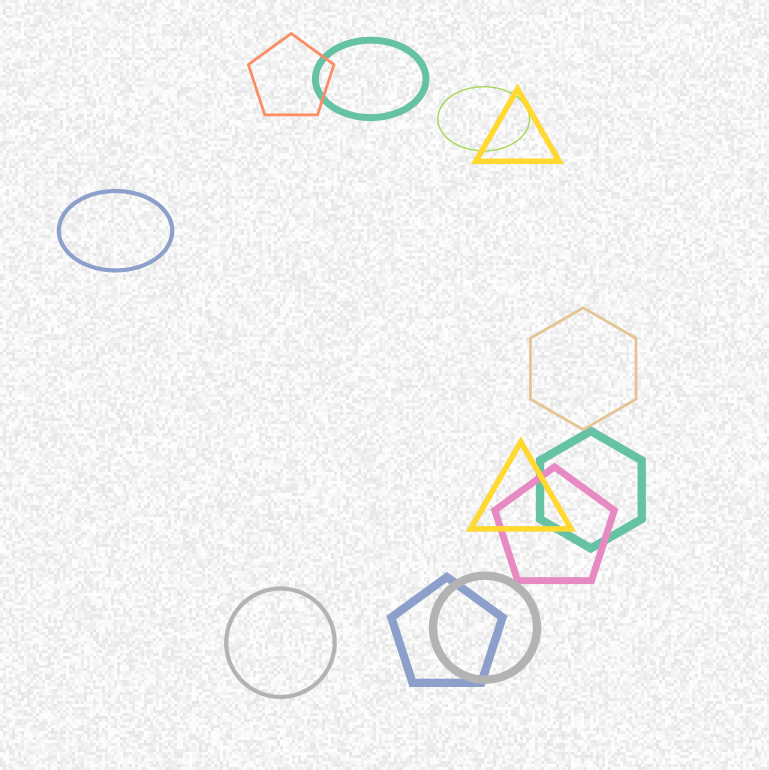[{"shape": "hexagon", "thickness": 3, "radius": 0.38, "center": [0.767, 0.364]}, {"shape": "oval", "thickness": 2.5, "radius": 0.36, "center": [0.481, 0.898]}, {"shape": "pentagon", "thickness": 1, "radius": 0.29, "center": [0.378, 0.898]}, {"shape": "pentagon", "thickness": 3, "radius": 0.38, "center": [0.58, 0.175]}, {"shape": "oval", "thickness": 1.5, "radius": 0.37, "center": [0.15, 0.7]}, {"shape": "pentagon", "thickness": 2.5, "radius": 0.41, "center": [0.72, 0.312]}, {"shape": "oval", "thickness": 0.5, "radius": 0.3, "center": [0.628, 0.846]}, {"shape": "triangle", "thickness": 2, "radius": 0.31, "center": [0.672, 0.822]}, {"shape": "triangle", "thickness": 2, "radius": 0.38, "center": [0.676, 0.351]}, {"shape": "hexagon", "thickness": 1, "radius": 0.4, "center": [0.757, 0.521]}, {"shape": "circle", "thickness": 1.5, "radius": 0.35, "center": [0.364, 0.165]}, {"shape": "circle", "thickness": 3, "radius": 0.34, "center": [0.63, 0.185]}]